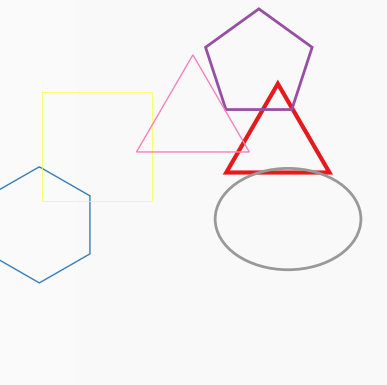[{"shape": "triangle", "thickness": 3, "radius": 0.77, "center": [0.717, 0.629]}, {"shape": "hexagon", "thickness": 1, "radius": 0.75, "center": [0.101, 0.416]}, {"shape": "pentagon", "thickness": 2, "radius": 0.72, "center": [0.668, 0.832]}, {"shape": "square", "thickness": 0.5, "radius": 0.71, "center": [0.25, 0.618]}, {"shape": "triangle", "thickness": 1, "radius": 0.84, "center": [0.498, 0.689]}, {"shape": "oval", "thickness": 2, "radius": 0.94, "center": [0.743, 0.431]}]